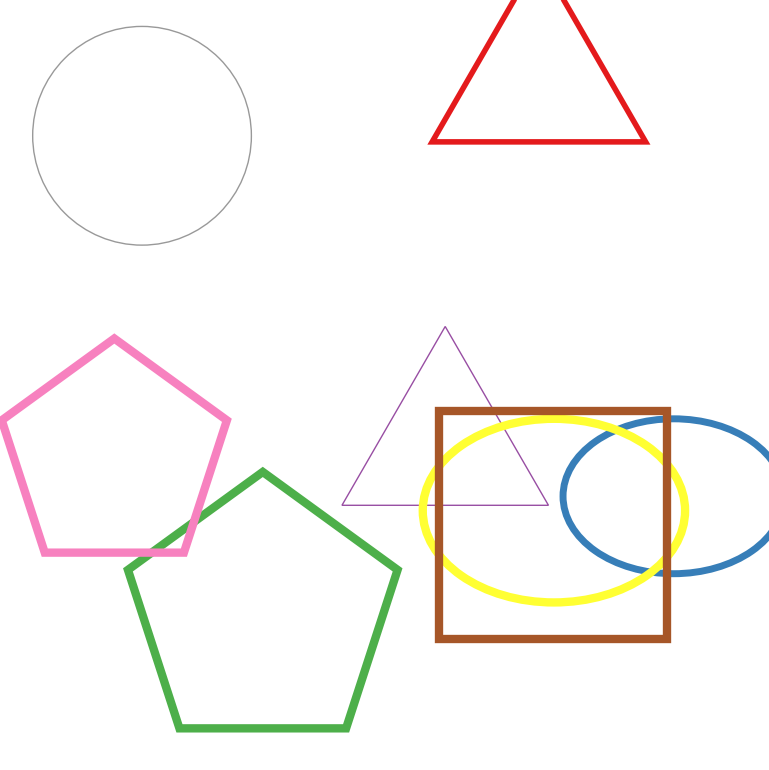[{"shape": "triangle", "thickness": 2, "radius": 0.8, "center": [0.7, 0.896]}, {"shape": "oval", "thickness": 2.5, "radius": 0.72, "center": [0.875, 0.356]}, {"shape": "pentagon", "thickness": 3, "radius": 0.92, "center": [0.341, 0.203]}, {"shape": "triangle", "thickness": 0.5, "radius": 0.77, "center": [0.578, 0.421]}, {"shape": "oval", "thickness": 3, "radius": 0.85, "center": [0.719, 0.337]}, {"shape": "square", "thickness": 3, "radius": 0.74, "center": [0.718, 0.318]}, {"shape": "pentagon", "thickness": 3, "radius": 0.77, "center": [0.148, 0.407]}, {"shape": "circle", "thickness": 0.5, "radius": 0.71, "center": [0.184, 0.824]}]